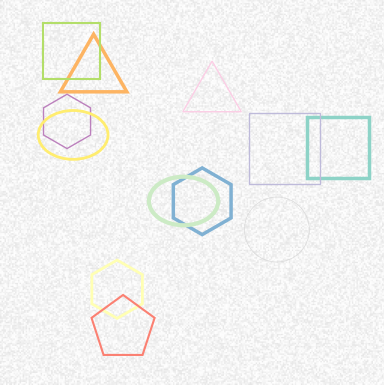[{"shape": "square", "thickness": 2.5, "radius": 0.4, "center": [0.878, 0.618]}, {"shape": "hexagon", "thickness": 2, "radius": 0.38, "center": [0.304, 0.249]}, {"shape": "square", "thickness": 1, "radius": 0.46, "center": [0.739, 0.615]}, {"shape": "pentagon", "thickness": 1.5, "radius": 0.43, "center": [0.32, 0.148]}, {"shape": "hexagon", "thickness": 2.5, "radius": 0.43, "center": [0.525, 0.477]}, {"shape": "triangle", "thickness": 2.5, "radius": 0.5, "center": [0.243, 0.811]}, {"shape": "square", "thickness": 1.5, "radius": 0.37, "center": [0.187, 0.867]}, {"shape": "triangle", "thickness": 1, "radius": 0.44, "center": [0.551, 0.754]}, {"shape": "circle", "thickness": 0.5, "radius": 0.42, "center": [0.719, 0.404]}, {"shape": "hexagon", "thickness": 1, "radius": 0.35, "center": [0.174, 0.685]}, {"shape": "oval", "thickness": 3, "radius": 0.45, "center": [0.477, 0.478]}, {"shape": "oval", "thickness": 2, "radius": 0.45, "center": [0.19, 0.65]}]